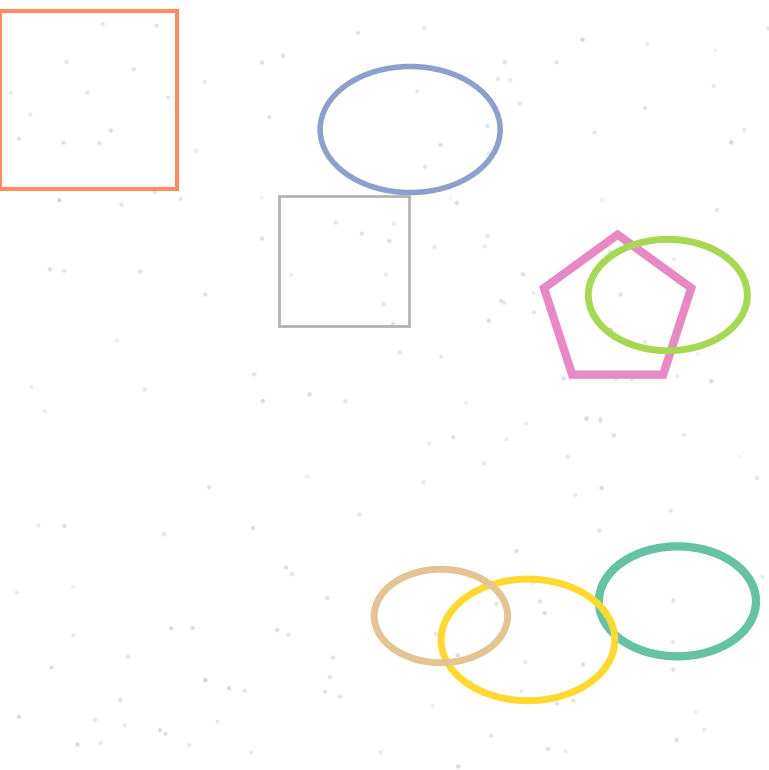[{"shape": "oval", "thickness": 3, "radius": 0.51, "center": [0.88, 0.219]}, {"shape": "square", "thickness": 1.5, "radius": 0.58, "center": [0.115, 0.87]}, {"shape": "oval", "thickness": 2, "radius": 0.58, "center": [0.533, 0.832]}, {"shape": "pentagon", "thickness": 3, "radius": 0.5, "center": [0.802, 0.595]}, {"shape": "oval", "thickness": 2.5, "radius": 0.52, "center": [0.867, 0.617]}, {"shape": "oval", "thickness": 2.5, "radius": 0.56, "center": [0.686, 0.169]}, {"shape": "oval", "thickness": 2.5, "radius": 0.43, "center": [0.573, 0.2]}, {"shape": "square", "thickness": 1, "radius": 0.42, "center": [0.447, 0.662]}]